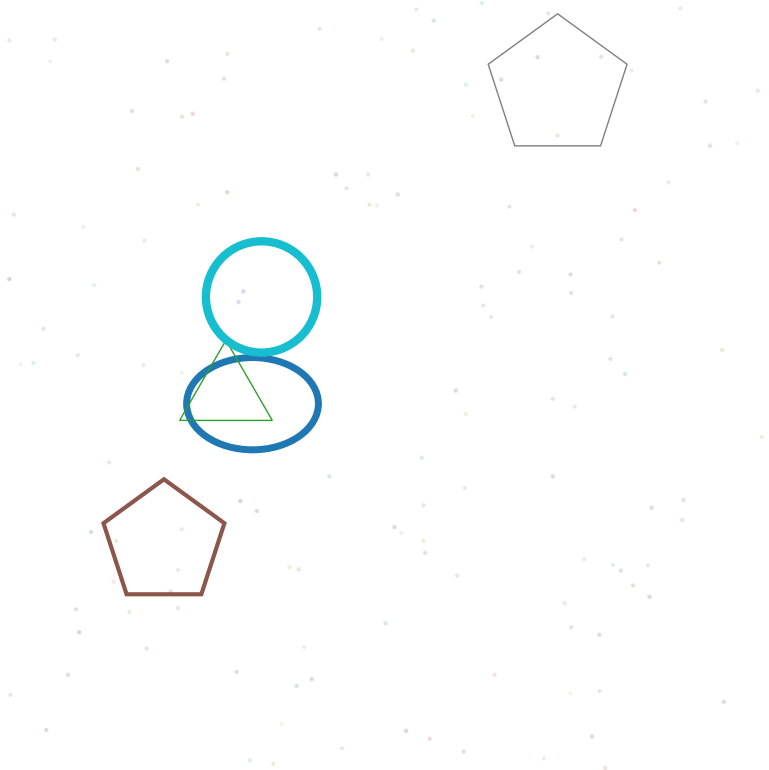[{"shape": "oval", "thickness": 2.5, "radius": 0.43, "center": [0.328, 0.476]}, {"shape": "triangle", "thickness": 0.5, "radius": 0.35, "center": [0.293, 0.489]}, {"shape": "pentagon", "thickness": 1.5, "radius": 0.41, "center": [0.213, 0.295]}, {"shape": "pentagon", "thickness": 0.5, "radius": 0.47, "center": [0.724, 0.887]}, {"shape": "circle", "thickness": 3, "radius": 0.36, "center": [0.34, 0.614]}]